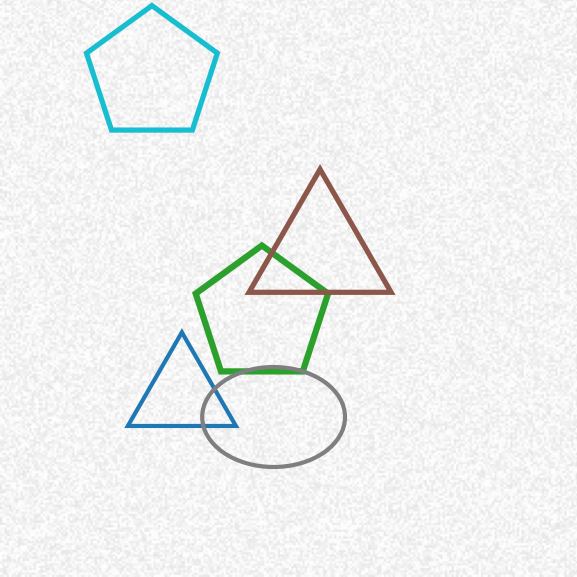[{"shape": "triangle", "thickness": 2, "radius": 0.54, "center": [0.315, 0.316]}, {"shape": "pentagon", "thickness": 3, "radius": 0.6, "center": [0.453, 0.454]}, {"shape": "triangle", "thickness": 2.5, "radius": 0.71, "center": [0.554, 0.564]}, {"shape": "oval", "thickness": 2, "radius": 0.62, "center": [0.474, 0.277]}, {"shape": "pentagon", "thickness": 2.5, "radius": 0.6, "center": [0.263, 0.87]}]